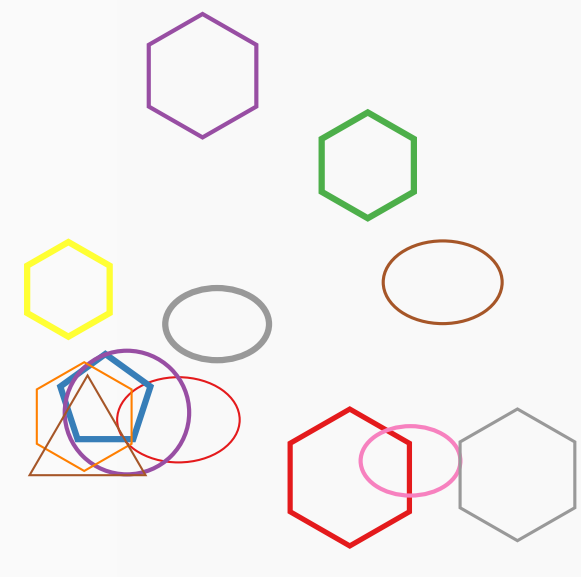[{"shape": "hexagon", "thickness": 2.5, "radius": 0.59, "center": [0.602, 0.172]}, {"shape": "oval", "thickness": 1, "radius": 0.53, "center": [0.307, 0.272]}, {"shape": "pentagon", "thickness": 3, "radius": 0.41, "center": [0.181, 0.305]}, {"shape": "hexagon", "thickness": 3, "radius": 0.46, "center": [0.633, 0.713]}, {"shape": "circle", "thickness": 2, "radius": 0.54, "center": [0.218, 0.285]}, {"shape": "hexagon", "thickness": 2, "radius": 0.53, "center": [0.348, 0.868]}, {"shape": "hexagon", "thickness": 1, "radius": 0.47, "center": [0.145, 0.278]}, {"shape": "hexagon", "thickness": 3, "radius": 0.41, "center": [0.118, 0.498]}, {"shape": "oval", "thickness": 1.5, "radius": 0.51, "center": [0.762, 0.51]}, {"shape": "triangle", "thickness": 1, "radius": 0.58, "center": [0.151, 0.234]}, {"shape": "oval", "thickness": 2, "radius": 0.43, "center": [0.706, 0.201]}, {"shape": "hexagon", "thickness": 1.5, "radius": 0.57, "center": [0.89, 0.177]}, {"shape": "oval", "thickness": 3, "radius": 0.45, "center": [0.374, 0.438]}]